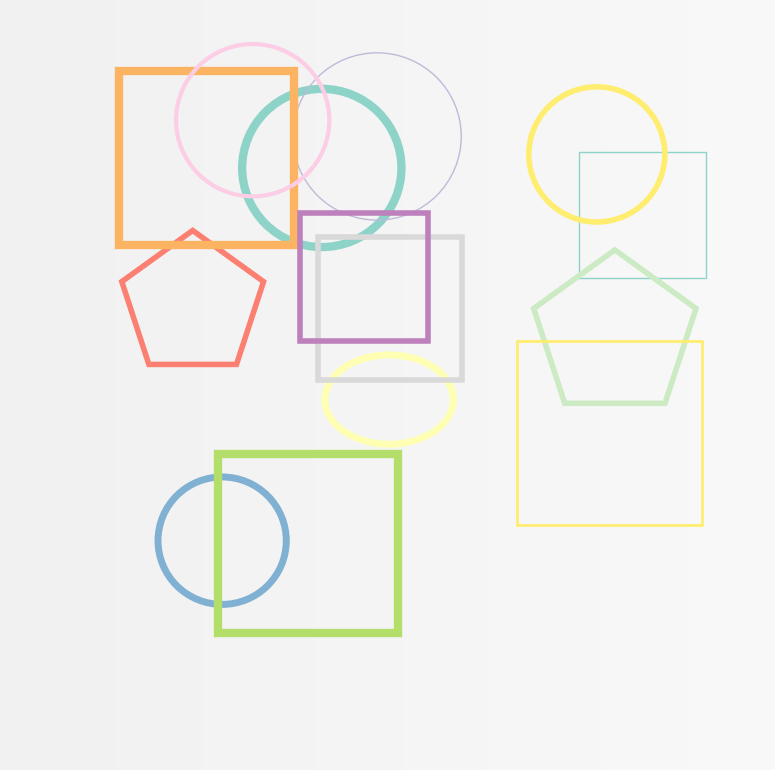[{"shape": "square", "thickness": 0.5, "radius": 0.41, "center": [0.829, 0.721]}, {"shape": "circle", "thickness": 3, "radius": 0.51, "center": [0.415, 0.782]}, {"shape": "oval", "thickness": 2.5, "radius": 0.41, "center": [0.502, 0.481]}, {"shape": "circle", "thickness": 0.5, "radius": 0.54, "center": [0.487, 0.823]}, {"shape": "pentagon", "thickness": 2, "radius": 0.48, "center": [0.249, 0.605]}, {"shape": "circle", "thickness": 2.5, "radius": 0.41, "center": [0.287, 0.298]}, {"shape": "square", "thickness": 3, "radius": 0.57, "center": [0.266, 0.795]}, {"shape": "square", "thickness": 3, "radius": 0.58, "center": [0.397, 0.294]}, {"shape": "circle", "thickness": 1.5, "radius": 0.49, "center": [0.326, 0.844]}, {"shape": "square", "thickness": 2, "radius": 0.47, "center": [0.504, 0.599]}, {"shape": "square", "thickness": 2, "radius": 0.41, "center": [0.47, 0.64]}, {"shape": "pentagon", "thickness": 2, "radius": 0.55, "center": [0.793, 0.565]}, {"shape": "circle", "thickness": 2, "radius": 0.44, "center": [0.77, 0.799]}, {"shape": "square", "thickness": 1, "radius": 0.6, "center": [0.786, 0.438]}]